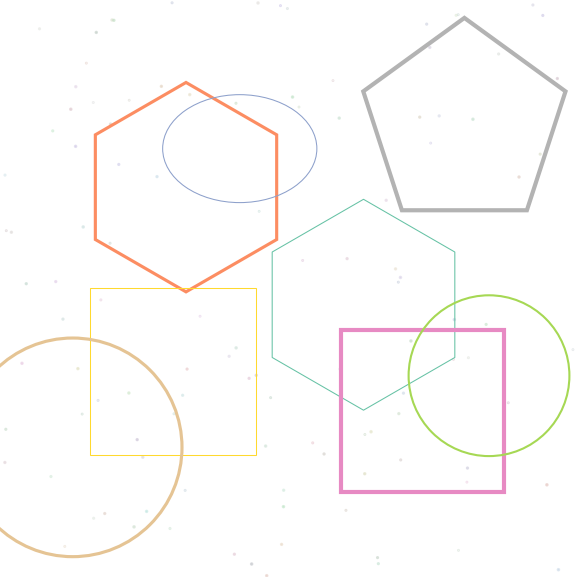[{"shape": "hexagon", "thickness": 0.5, "radius": 0.91, "center": [0.629, 0.471]}, {"shape": "hexagon", "thickness": 1.5, "radius": 0.91, "center": [0.322, 0.675]}, {"shape": "oval", "thickness": 0.5, "radius": 0.67, "center": [0.415, 0.742]}, {"shape": "square", "thickness": 2, "radius": 0.7, "center": [0.732, 0.287]}, {"shape": "circle", "thickness": 1, "radius": 0.7, "center": [0.847, 0.349]}, {"shape": "square", "thickness": 0.5, "radius": 0.72, "center": [0.299, 0.356]}, {"shape": "circle", "thickness": 1.5, "radius": 0.95, "center": [0.126, 0.225]}, {"shape": "pentagon", "thickness": 2, "radius": 0.92, "center": [0.804, 0.784]}]